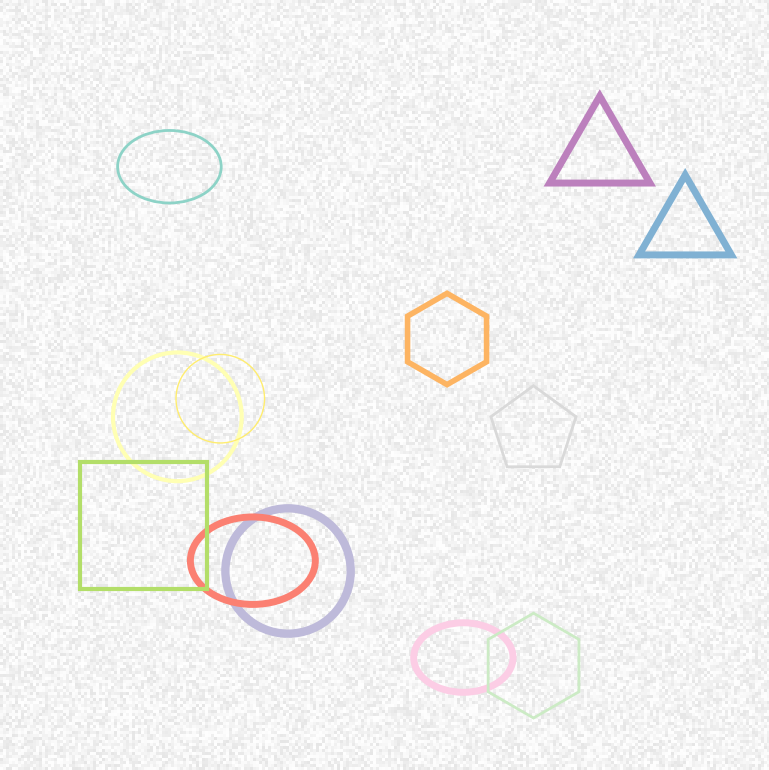[{"shape": "oval", "thickness": 1, "radius": 0.34, "center": [0.22, 0.783]}, {"shape": "circle", "thickness": 1.5, "radius": 0.42, "center": [0.23, 0.459]}, {"shape": "circle", "thickness": 3, "radius": 0.41, "center": [0.374, 0.258]}, {"shape": "oval", "thickness": 2.5, "radius": 0.41, "center": [0.328, 0.272]}, {"shape": "triangle", "thickness": 2.5, "radius": 0.35, "center": [0.89, 0.704]}, {"shape": "hexagon", "thickness": 2, "radius": 0.3, "center": [0.581, 0.56]}, {"shape": "square", "thickness": 1.5, "radius": 0.41, "center": [0.187, 0.318]}, {"shape": "oval", "thickness": 2.5, "radius": 0.32, "center": [0.602, 0.146]}, {"shape": "pentagon", "thickness": 1, "radius": 0.29, "center": [0.693, 0.441]}, {"shape": "triangle", "thickness": 2.5, "radius": 0.38, "center": [0.779, 0.8]}, {"shape": "hexagon", "thickness": 1, "radius": 0.34, "center": [0.693, 0.136]}, {"shape": "circle", "thickness": 0.5, "radius": 0.29, "center": [0.286, 0.482]}]